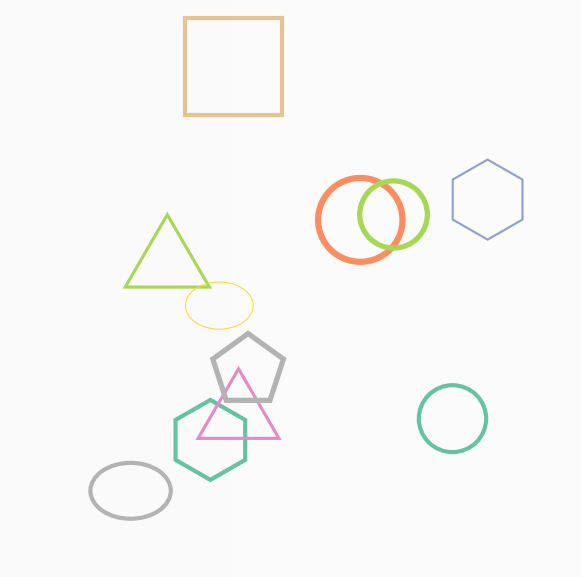[{"shape": "hexagon", "thickness": 2, "radius": 0.35, "center": [0.362, 0.237]}, {"shape": "circle", "thickness": 2, "radius": 0.29, "center": [0.778, 0.274]}, {"shape": "circle", "thickness": 3, "radius": 0.36, "center": [0.62, 0.618]}, {"shape": "hexagon", "thickness": 1, "radius": 0.35, "center": [0.839, 0.654]}, {"shape": "triangle", "thickness": 1.5, "radius": 0.4, "center": [0.41, 0.28]}, {"shape": "circle", "thickness": 2.5, "radius": 0.29, "center": [0.677, 0.628]}, {"shape": "triangle", "thickness": 1.5, "radius": 0.42, "center": [0.288, 0.544]}, {"shape": "oval", "thickness": 0.5, "radius": 0.29, "center": [0.377, 0.47]}, {"shape": "square", "thickness": 2, "radius": 0.42, "center": [0.402, 0.884]}, {"shape": "pentagon", "thickness": 2.5, "radius": 0.32, "center": [0.427, 0.358]}, {"shape": "oval", "thickness": 2, "radius": 0.35, "center": [0.225, 0.149]}]